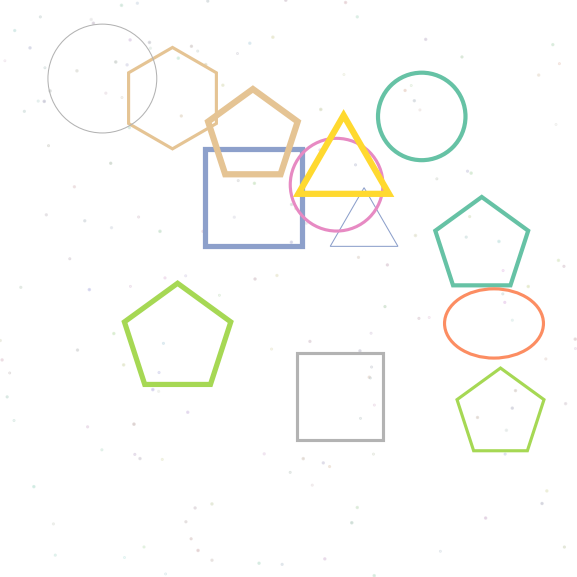[{"shape": "pentagon", "thickness": 2, "radius": 0.42, "center": [0.834, 0.573]}, {"shape": "circle", "thickness": 2, "radius": 0.38, "center": [0.73, 0.798]}, {"shape": "oval", "thickness": 1.5, "radius": 0.43, "center": [0.855, 0.439]}, {"shape": "triangle", "thickness": 0.5, "radius": 0.34, "center": [0.63, 0.606]}, {"shape": "square", "thickness": 2.5, "radius": 0.42, "center": [0.438, 0.657]}, {"shape": "circle", "thickness": 1.5, "radius": 0.4, "center": [0.583, 0.679]}, {"shape": "pentagon", "thickness": 1.5, "radius": 0.4, "center": [0.867, 0.283]}, {"shape": "pentagon", "thickness": 2.5, "radius": 0.48, "center": [0.308, 0.412]}, {"shape": "triangle", "thickness": 3, "radius": 0.45, "center": [0.595, 0.709]}, {"shape": "pentagon", "thickness": 3, "radius": 0.41, "center": [0.438, 0.763]}, {"shape": "hexagon", "thickness": 1.5, "radius": 0.44, "center": [0.299, 0.829]}, {"shape": "circle", "thickness": 0.5, "radius": 0.47, "center": [0.177, 0.863]}, {"shape": "square", "thickness": 1.5, "radius": 0.38, "center": [0.589, 0.312]}]